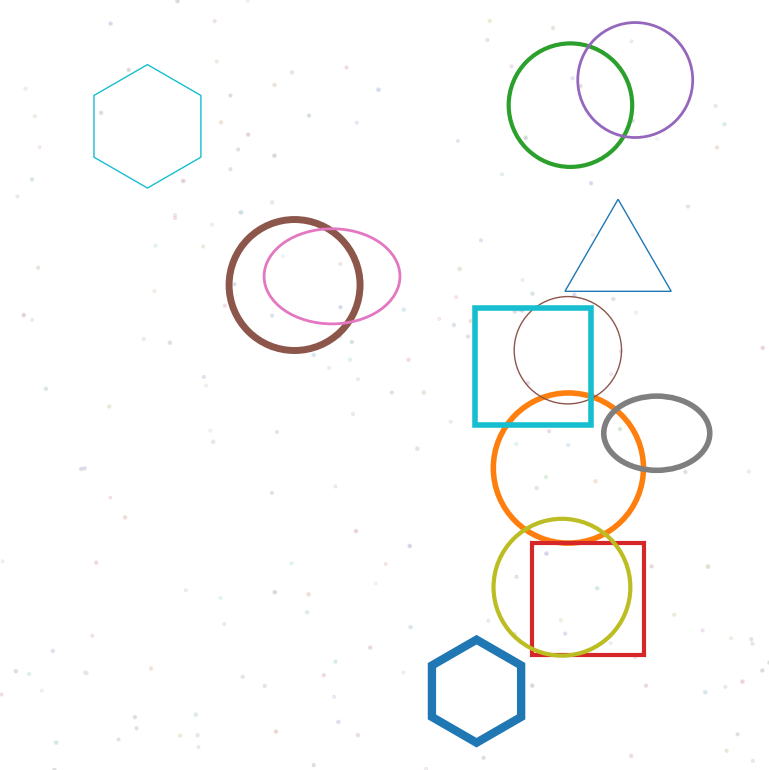[{"shape": "hexagon", "thickness": 3, "radius": 0.33, "center": [0.619, 0.102]}, {"shape": "triangle", "thickness": 0.5, "radius": 0.4, "center": [0.803, 0.661]}, {"shape": "circle", "thickness": 2, "radius": 0.49, "center": [0.738, 0.392]}, {"shape": "circle", "thickness": 1.5, "radius": 0.4, "center": [0.741, 0.863]}, {"shape": "square", "thickness": 1.5, "radius": 0.36, "center": [0.764, 0.222]}, {"shape": "circle", "thickness": 1, "radius": 0.37, "center": [0.825, 0.896]}, {"shape": "circle", "thickness": 2.5, "radius": 0.43, "center": [0.383, 0.63]}, {"shape": "circle", "thickness": 0.5, "radius": 0.35, "center": [0.737, 0.545]}, {"shape": "oval", "thickness": 1, "radius": 0.44, "center": [0.431, 0.641]}, {"shape": "oval", "thickness": 2, "radius": 0.34, "center": [0.853, 0.437]}, {"shape": "circle", "thickness": 1.5, "radius": 0.44, "center": [0.73, 0.237]}, {"shape": "square", "thickness": 2, "radius": 0.38, "center": [0.692, 0.524]}, {"shape": "hexagon", "thickness": 0.5, "radius": 0.4, "center": [0.191, 0.836]}]